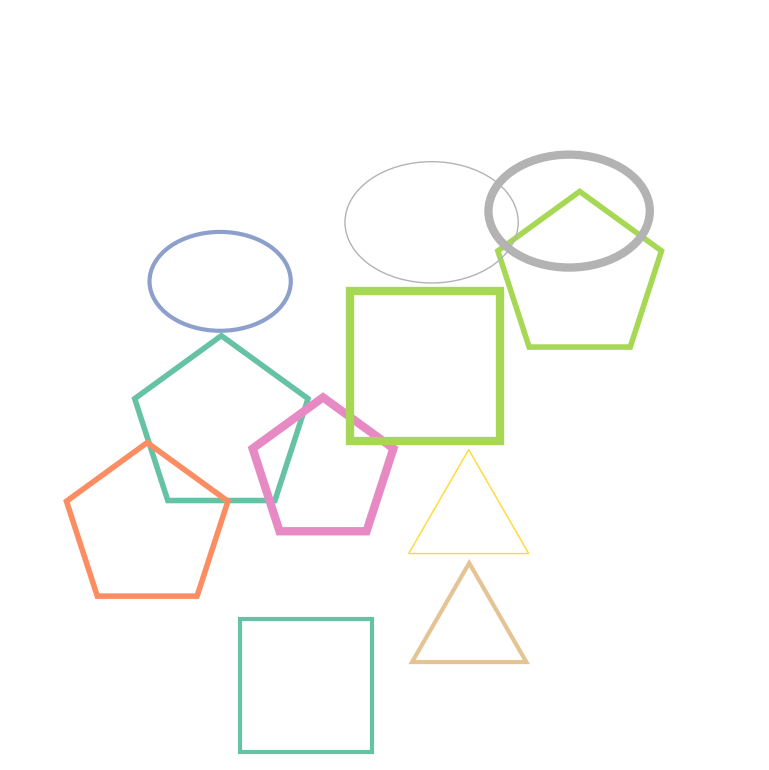[{"shape": "square", "thickness": 1.5, "radius": 0.43, "center": [0.397, 0.109]}, {"shape": "pentagon", "thickness": 2, "radius": 0.59, "center": [0.287, 0.446]}, {"shape": "pentagon", "thickness": 2, "radius": 0.55, "center": [0.191, 0.315]}, {"shape": "oval", "thickness": 1.5, "radius": 0.46, "center": [0.286, 0.635]}, {"shape": "pentagon", "thickness": 3, "radius": 0.48, "center": [0.42, 0.388]}, {"shape": "pentagon", "thickness": 2, "radius": 0.56, "center": [0.753, 0.64]}, {"shape": "square", "thickness": 3, "radius": 0.49, "center": [0.552, 0.525]}, {"shape": "triangle", "thickness": 0.5, "radius": 0.45, "center": [0.609, 0.326]}, {"shape": "triangle", "thickness": 1.5, "radius": 0.43, "center": [0.609, 0.183]}, {"shape": "oval", "thickness": 0.5, "radius": 0.56, "center": [0.561, 0.711]}, {"shape": "oval", "thickness": 3, "radius": 0.52, "center": [0.739, 0.726]}]